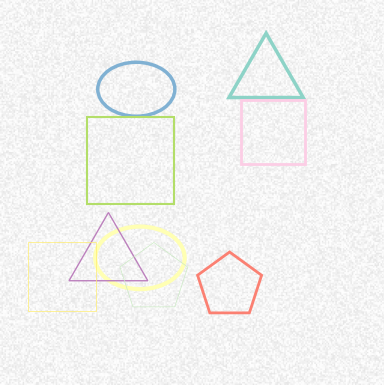[{"shape": "triangle", "thickness": 2.5, "radius": 0.56, "center": [0.691, 0.802]}, {"shape": "oval", "thickness": 3, "radius": 0.58, "center": [0.363, 0.33]}, {"shape": "pentagon", "thickness": 2, "radius": 0.44, "center": [0.596, 0.258]}, {"shape": "oval", "thickness": 2.5, "radius": 0.5, "center": [0.354, 0.768]}, {"shape": "square", "thickness": 1.5, "radius": 0.56, "center": [0.339, 0.584]}, {"shape": "square", "thickness": 2, "radius": 0.41, "center": [0.71, 0.657]}, {"shape": "triangle", "thickness": 1, "radius": 0.59, "center": [0.282, 0.33]}, {"shape": "pentagon", "thickness": 0.5, "radius": 0.46, "center": [0.4, 0.278]}, {"shape": "square", "thickness": 0.5, "radius": 0.45, "center": [0.161, 0.281]}]